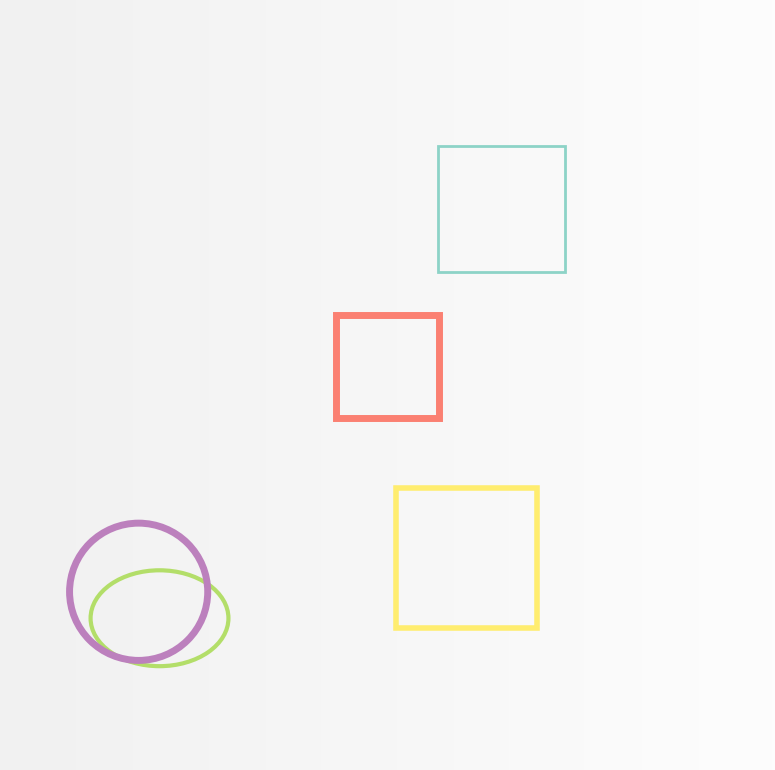[{"shape": "square", "thickness": 1, "radius": 0.41, "center": [0.647, 0.729]}, {"shape": "square", "thickness": 2.5, "radius": 0.33, "center": [0.5, 0.524]}, {"shape": "oval", "thickness": 1.5, "radius": 0.44, "center": [0.206, 0.197]}, {"shape": "circle", "thickness": 2.5, "radius": 0.45, "center": [0.179, 0.231]}, {"shape": "square", "thickness": 2, "radius": 0.46, "center": [0.602, 0.275]}]